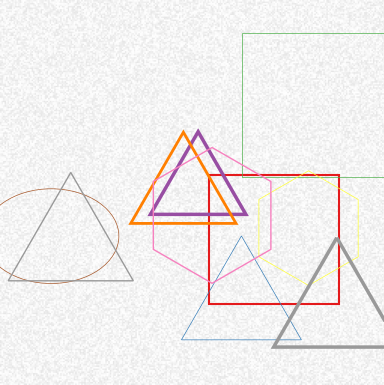[{"shape": "square", "thickness": 1.5, "radius": 0.84, "center": [0.711, 0.378]}, {"shape": "triangle", "thickness": 0.5, "radius": 0.9, "center": [0.627, 0.207]}, {"shape": "square", "thickness": 0.5, "radius": 0.93, "center": [0.815, 0.728]}, {"shape": "triangle", "thickness": 2.5, "radius": 0.72, "center": [0.515, 0.515]}, {"shape": "triangle", "thickness": 2, "radius": 0.79, "center": [0.476, 0.499]}, {"shape": "hexagon", "thickness": 0.5, "radius": 0.74, "center": [0.801, 0.407]}, {"shape": "oval", "thickness": 0.5, "radius": 0.88, "center": [0.133, 0.387]}, {"shape": "hexagon", "thickness": 1, "radius": 0.88, "center": [0.551, 0.44]}, {"shape": "triangle", "thickness": 2.5, "radius": 0.95, "center": [0.875, 0.193]}, {"shape": "triangle", "thickness": 1, "radius": 0.94, "center": [0.184, 0.364]}]